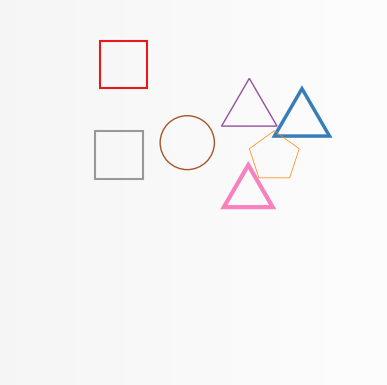[{"shape": "square", "thickness": 1.5, "radius": 0.3, "center": [0.319, 0.834]}, {"shape": "triangle", "thickness": 2.5, "radius": 0.41, "center": [0.779, 0.688]}, {"shape": "triangle", "thickness": 1, "radius": 0.41, "center": [0.643, 0.714]}, {"shape": "pentagon", "thickness": 0.5, "radius": 0.34, "center": [0.708, 0.593]}, {"shape": "circle", "thickness": 1, "radius": 0.35, "center": [0.483, 0.629]}, {"shape": "triangle", "thickness": 3, "radius": 0.36, "center": [0.641, 0.498]}, {"shape": "square", "thickness": 1.5, "radius": 0.31, "center": [0.308, 0.598]}]